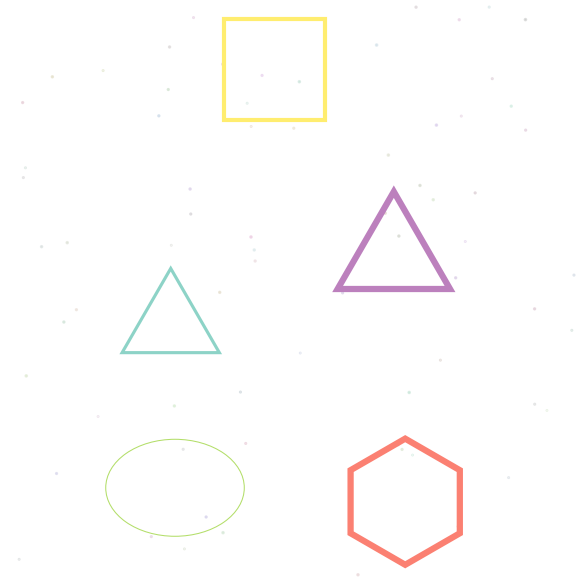[{"shape": "triangle", "thickness": 1.5, "radius": 0.49, "center": [0.296, 0.437]}, {"shape": "hexagon", "thickness": 3, "radius": 0.55, "center": [0.702, 0.13]}, {"shape": "oval", "thickness": 0.5, "radius": 0.6, "center": [0.303, 0.154]}, {"shape": "triangle", "thickness": 3, "radius": 0.56, "center": [0.682, 0.555]}, {"shape": "square", "thickness": 2, "radius": 0.44, "center": [0.475, 0.879]}]